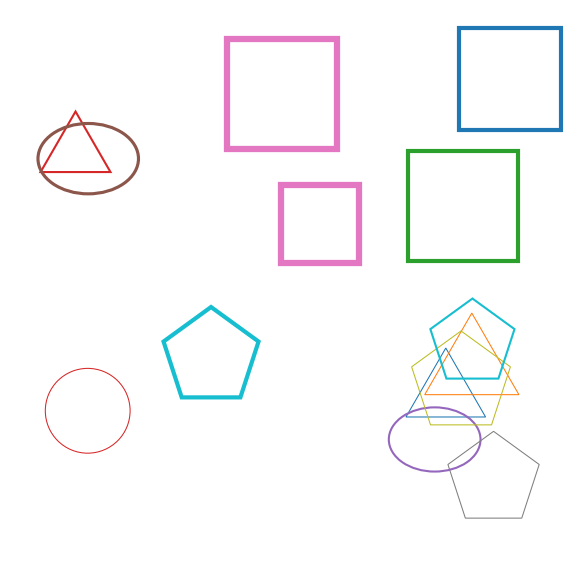[{"shape": "square", "thickness": 2, "radius": 0.44, "center": [0.883, 0.863]}, {"shape": "triangle", "thickness": 0.5, "radius": 0.4, "center": [0.772, 0.317]}, {"shape": "triangle", "thickness": 0.5, "radius": 0.47, "center": [0.817, 0.363]}, {"shape": "square", "thickness": 2, "radius": 0.48, "center": [0.802, 0.642]}, {"shape": "circle", "thickness": 0.5, "radius": 0.37, "center": [0.152, 0.288]}, {"shape": "triangle", "thickness": 1, "radius": 0.35, "center": [0.131, 0.736]}, {"shape": "oval", "thickness": 1, "radius": 0.4, "center": [0.753, 0.238]}, {"shape": "oval", "thickness": 1.5, "radius": 0.44, "center": [0.153, 0.724]}, {"shape": "square", "thickness": 3, "radius": 0.48, "center": [0.488, 0.836]}, {"shape": "square", "thickness": 3, "radius": 0.34, "center": [0.554, 0.611]}, {"shape": "pentagon", "thickness": 0.5, "radius": 0.42, "center": [0.855, 0.169]}, {"shape": "pentagon", "thickness": 0.5, "radius": 0.45, "center": [0.798, 0.336]}, {"shape": "pentagon", "thickness": 1, "radius": 0.38, "center": [0.818, 0.406]}, {"shape": "pentagon", "thickness": 2, "radius": 0.43, "center": [0.365, 0.381]}]